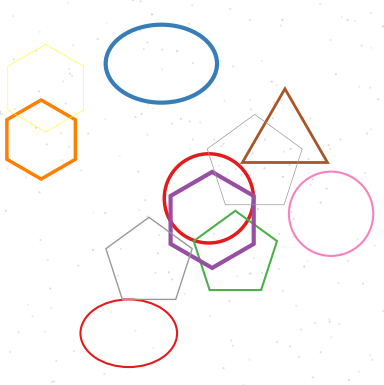[{"shape": "circle", "thickness": 2.5, "radius": 0.58, "center": [0.543, 0.485]}, {"shape": "oval", "thickness": 1.5, "radius": 0.63, "center": [0.334, 0.134]}, {"shape": "oval", "thickness": 3, "radius": 0.72, "center": [0.419, 0.835]}, {"shape": "pentagon", "thickness": 1.5, "radius": 0.57, "center": [0.611, 0.339]}, {"shape": "hexagon", "thickness": 3, "radius": 0.62, "center": [0.551, 0.429]}, {"shape": "hexagon", "thickness": 2.5, "radius": 0.51, "center": [0.107, 0.638]}, {"shape": "hexagon", "thickness": 0.5, "radius": 0.57, "center": [0.119, 0.771]}, {"shape": "triangle", "thickness": 2, "radius": 0.64, "center": [0.74, 0.642]}, {"shape": "circle", "thickness": 1.5, "radius": 0.55, "center": [0.86, 0.445]}, {"shape": "pentagon", "thickness": 1, "radius": 0.59, "center": [0.387, 0.318]}, {"shape": "pentagon", "thickness": 0.5, "radius": 0.65, "center": [0.662, 0.573]}]